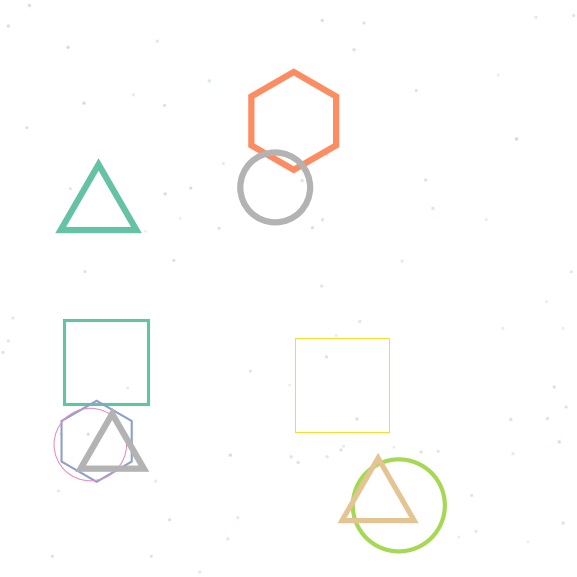[{"shape": "square", "thickness": 1.5, "radius": 0.37, "center": [0.184, 0.372]}, {"shape": "triangle", "thickness": 3, "radius": 0.38, "center": [0.171, 0.639]}, {"shape": "hexagon", "thickness": 3, "radius": 0.42, "center": [0.509, 0.79]}, {"shape": "hexagon", "thickness": 1, "radius": 0.35, "center": [0.167, 0.235]}, {"shape": "circle", "thickness": 0.5, "radius": 0.31, "center": [0.156, 0.229]}, {"shape": "circle", "thickness": 2, "radius": 0.4, "center": [0.691, 0.124]}, {"shape": "square", "thickness": 0.5, "radius": 0.41, "center": [0.592, 0.332]}, {"shape": "triangle", "thickness": 2.5, "radius": 0.36, "center": [0.655, 0.134]}, {"shape": "circle", "thickness": 3, "radius": 0.3, "center": [0.477, 0.675]}, {"shape": "triangle", "thickness": 3, "radius": 0.32, "center": [0.194, 0.219]}]